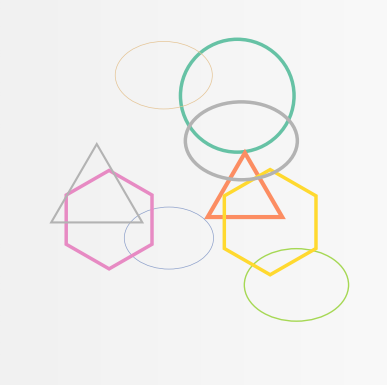[{"shape": "circle", "thickness": 2.5, "radius": 0.73, "center": [0.612, 0.751]}, {"shape": "triangle", "thickness": 3, "radius": 0.56, "center": [0.632, 0.492]}, {"shape": "oval", "thickness": 0.5, "radius": 0.58, "center": [0.436, 0.382]}, {"shape": "hexagon", "thickness": 2.5, "radius": 0.64, "center": [0.282, 0.429]}, {"shape": "oval", "thickness": 1, "radius": 0.67, "center": [0.765, 0.26]}, {"shape": "hexagon", "thickness": 2.5, "radius": 0.68, "center": [0.697, 0.423]}, {"shape": "oval", "thickness": 0.5, "radius": 0.63, "center": [0.423, 0.805]}, {"shape": "triangle", "thickness": 1.5, "radius": 0.68, "center": [0.25, 0.49]}, {"shape": "oval", "thickness": 2.5, "radius": 0.72, "center": [0.623, 0.634]}]